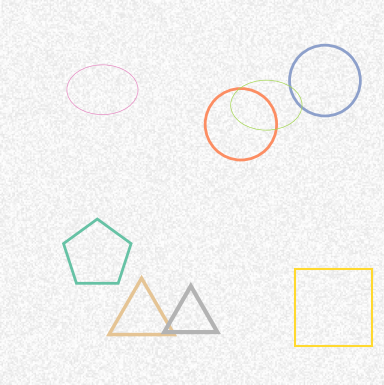[{"shape": "pentagon", "thickness": 2, "radius": 0.46, "center": [0.253, 0.339]}, {"shape": "circle", "thickness": 2, "radius": 0.46, "center": [0.626, 0.677]}, {"shape": "circle", "thickness": 2, "radius": 0.46, "center": [0.844, 0.791]}, {"shape": "oval", "thickness": 0.5, "radius": 0.46, "center": [0.266, 0.767]}, {"shape": "oval", "thickness": 0.5, "radius": 0.46, "center": [0.692, 0.727]}, {"shape": "square", "thickness": 1.5, "radius": 0.5, "center": [0.866, 0.201]}, {"shape": "triangle", "thickness": 2.5, "radius": 0.49, "center": [0.368, 0.18]}, {"shape": "triangle", "thickness": 3, "radius": 0.4, "center": [0.496, 0.177]}]